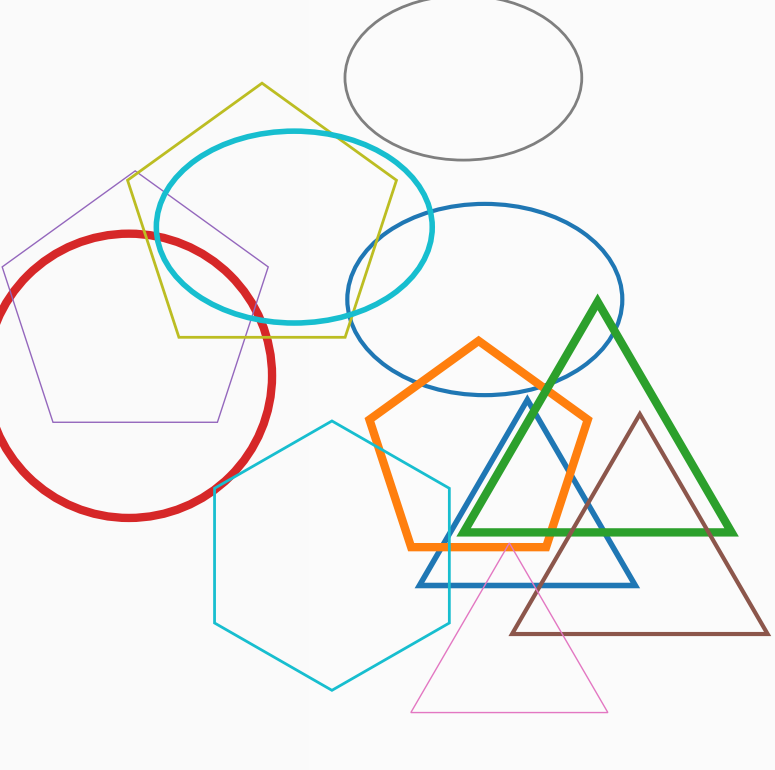[{"shape": "triangle", "thickness": 2, "radius": 0.8, "center": [0.68, 0.32]}, {"shape": "oval", "thickness": 1.5, "radius": 0.89, "center": [0.626, 0.611]}, {"shape": "pentagon", "thickness": 3, "radius": 0.74, "center": [0.618, 0.409]}, {"shape": "triangle", "thickness": 3, "radius": 1.0, "center": [0.771, 0.408]}, {"shape": "circle", "thickness": 3, "radius": 0.92, "center": [0.166, 0.512]}, {"shape": "pentagon", "thickness": 0.5, "radius": 0.9, "center": [0.174, 0.598]}, {"shape": "triangle", "thickness": 1.5, "radius": 0.95, "center": [0.826, 0.272]}, {"shape": "triangle", "thickness": 0.5, "radius": 0.73, "center": [0.657, 0.148]}, {"shape": "oval", "thickness": 1, "radius": 0.76, "center": [0.598, 0.899]}, {"shape": "pentagon", "thickness": 1, "radius": 0.91, "center": [0.338, 0.71]}, {"shape": "hexagon", "thickness": 1, "radius": 0.87, "center": [0.428, 0.278]}, {"shape": "oval", "thickness": 2, "radius": 0.89, "center": [0.38, 0.705]}]